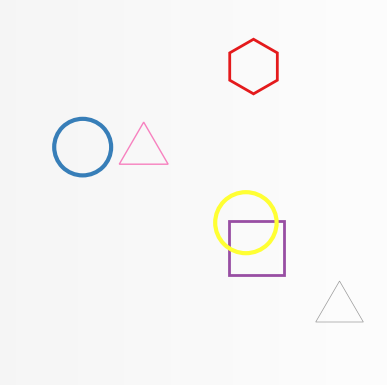[{"shape": "hexagon", "thickness": 2, "radius": 0.35, "center": [0.654, 0.827]}, {"shape": "circle", "thickness": 3, "radius": 0.37, "center": [0.213, 0.618]}, {"shape": "square", "thickness": 2, "radius": 0.35, "center": [0.662, 0.357]}, {"shape": "circle", "thickness": 3, "radius": 0.4, "center": [0.635, 0.422]}, {"shape": "triangle", "thickness": 1, "radius": 0.36, "center": [0.371, 0.61]}, {"shape": "triangle", "thickness": 0.5, "radius": 0.35, "center": [0.876, 0.199]}]